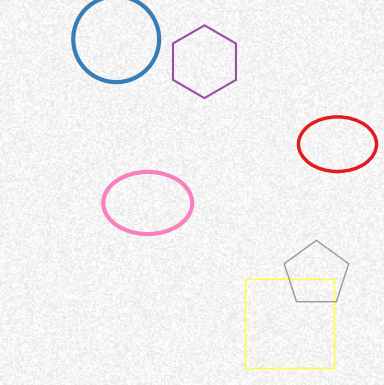[{"shape": "oval", "thickness": 2.5, "radius": 0.51, "center": [0.877, 0.625]}, {"shape": "circle", "thickness": 3, "radius": 0.56, "center": [0.302, 0.898]}, {"shape": "hexagon", "thickness": 1.5, "radius": 0.47, "center": [0.531, 0.84]}, {"shape": "square", "thickness": 1, "radius": 0.58, "center": [0.752, 0.159]}, {"shape": "oval", "thickness": 3, "radius": 0.58, "center": [0.384, 0.473]}, {"shape": "pentagon", "thickness": 1, "radius": 0.44, "center": [0.822, 0.288]}]